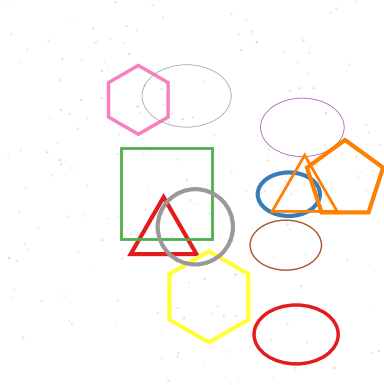[{"shape": "triangle", "thickness": 3, "radius": 0.49, "center": [0.425, 0.389]}, {"shape": "oval", "thickness": 2.5, "radius": 0.55, "center": [0.769, 0.131]}, {"shape": "oval", "thickness": 3, "radius": 0.4, "center": [0.75, 0.496]}, {"shape": "square", "thickness": 2, "radius": 0.59, "center": [0.433, 0.498]}, {"shape": "oval", "thickness": 0.5, "radius": 0.54, "center": [0.785, 0.669]}, {"shape": "pentagon", "thickness": 3, "radius": 0.52, "center": [0.896, 0.532]}, {"shape": "triangle", "thickness": 2, "radius": 0.49, "center": [0.791, 0.5]}, {"shape": "hexagon", "thickness": 3, "radius": 0.59, "center": [0.542, 0.229]}, {"shape": "oval", "thickness": 1, "radius": 0.46, "center": [0.742, 0.363]}, {"shape": "hexagon", "thickness": 2.5, "radius": 0.45, "center": [0.359, 0.741]}, {"shape": "oval", "thickness": 0.5, "radius": 0.58, "center": [0.485, 0.751]}, {"shape": "circle", "thickness": 3, "radius": 0.49, "center": [0.507, 0.411]}]